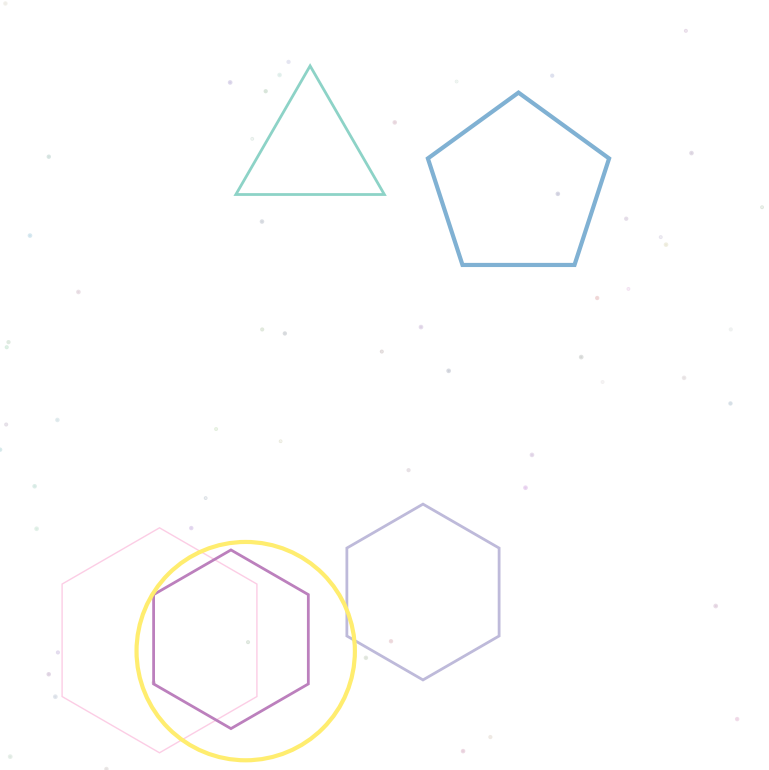[{"shape": "triangle", "thickness": 1, "radius": 0.56, "center": [0.403, 0.803]}, {"shape": "hexagon", "thickness": 1, "radius": 0.57, "center": [0.549, 0.231]}, {"shape": "pentagon", "thickness": 1.5, "radius": 0.62, "center": [0.673, 0.756]}, {"shape": "hexagon", "thickness": 0.5, "radius": 0.73, "center": [0.207, 0.168]}, {"shape": "hexagon", "thickness": 1, "radius": 0.58, "center": [0.3, 0.17]}, {"shape": "circle", "thickness": 1.5, "radius": 0.71, "center": [0.319, 0.154]}]